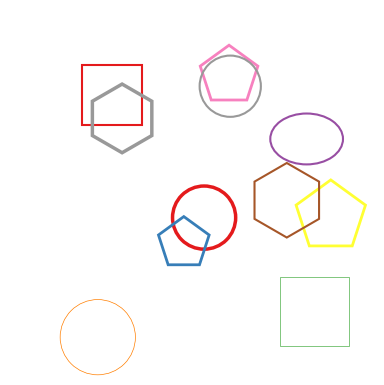[{"shape": "circle", "thickness": 2.5, "radius": 0.41, "center": [0.53, 0.435]}, {"shape": "square", "thickness": 1.5, "radius": 0.39, "center": [0.29, 0.754]}, {"shape": "pentagon", "thickness": 2, "radius": 0.35, "center": [0.477, 0.368]}, {"shape": "square", "thickness": 0.5, "radius": 0.45, "center": [0.816, 0.19]}, {"shape": "oval", "thickness": 1.5, "radius": 0.47, "center": [0.796, 0.639]}, {"shape": "circle", "thickness": 0.5, "radius": 0.49, "center": [0.254, 0.124]}, {"shape": "pentagon", "thickness": 2, "radius": 0.47, "center": [0.859, 0.438]}, {"shape": "hexagon", "thickness": 1.5, "radius": 0.48, "center": [0.745, 0.48]}, {"shape": "pentagon", "thickness": 2, "radius": 0.39, "center": [0.595, 0.804]}, {"shape": "hexagon", "thickness": 2.5, "radius": 0.45, "center": [0.317, 0.692]}, {"shape": "circle", "thickness": 1.5, "radius": 0.4, "center": [0.598, 0.776]}]